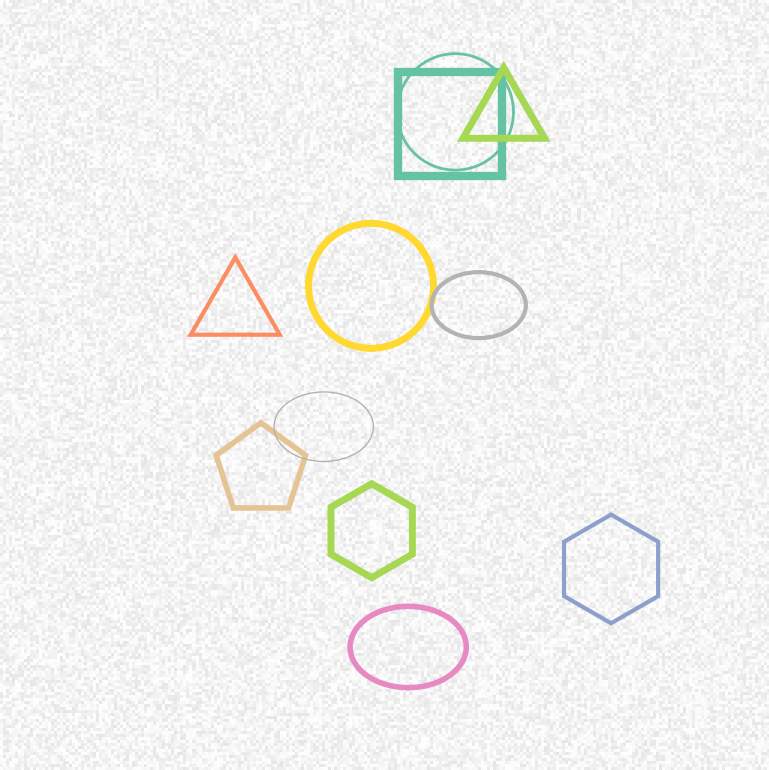[{"shape": "square", "thickness": 3, "radius": 0.34, "center": [0.584, 0.839]}, {"shape": "circle", "thickness": 1, "radius": 0.38, "center": [0.591, 0.855]}, {"shape": "triangle", "thickness": 1.5, "radius": 0.33, "center": [0.306, 0.599]}, {"shape": "hexagon", "thickness": 1.5, "radius": 0.35, "center": [0.794, 0.261]}, {"shape": "oval", "thickness": 2, "radius": 0.38, "center": [0.53, 0.16]}, {"shape": "triangle", "thickness": 2.5, "radius": 0.31, "center": [0.654, 0.851]}, {"shape": "hexagon", "thickness": 2.5, "radius": 0.31, "center": [0.483, 0.311]}, {"shape": "circle", "thickness": 2.5, "radius": 0.41, "center": [0.482, 0.629]}, {"shape": "pentagon", "thickness": 2, "radius": 0.31, "center": [0.339, 0.39]}, {"shape": "oval", "thickness": 0.5, "radius": 0.32, "center": [0.42, 0.446]}, {"shape": "oval", "thickness": 1.5, "radius": 0.31, "center": [0.622, 0.604]}]